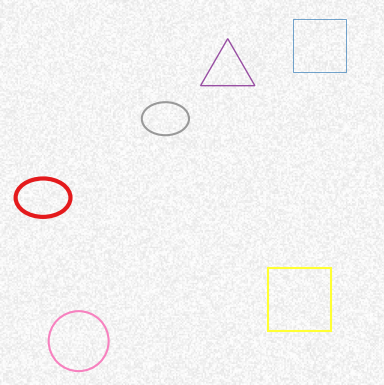[{"shape": "oval", "thickness": 3, "radius": 0.36, "center": [0.112, 0.487]}, {"shape": "square", "thickness": 0.5, "radius": 0.34, "center": [0.829, 0.882]}, {"shape": "triangle", "thickness": 1, "radius": 0.41, "center": [0.591, 0.818]}, {"shape": "square", "thickness": 1.5, "radius": 0.41, "center": [0.779, 0.222]}, {"shape": "circle", "thickness": 1.5, "radius": 0.39, "center": [0.204, 0.114]}, {"shape": "oval", "thickness": 1.5, "radius": 0.31, "center": [0.43, 0.692]}]